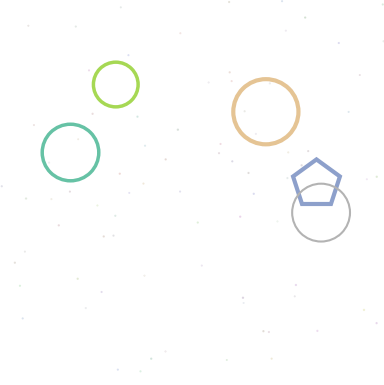[{"shape": "circle", "thickness": 2.5, "radius": 0.37, "center": [0.183, 0.604]}, {"shape": "pentagon", "thickness": 3, "radius": 0.32, "center": [0.822, 0.522]}, {"shape": "circle", "thickness": 2.5, "radius": 0.29, "center": [0.301, 0.78]}, {"shape": "circle", "thickness": 3, "radius": 0.42, "center": [0.691, 0.71]}, {"shape": "circle", "thickness": 1.5, "radius": 0.38, "center": [0.834, 0.448]}]